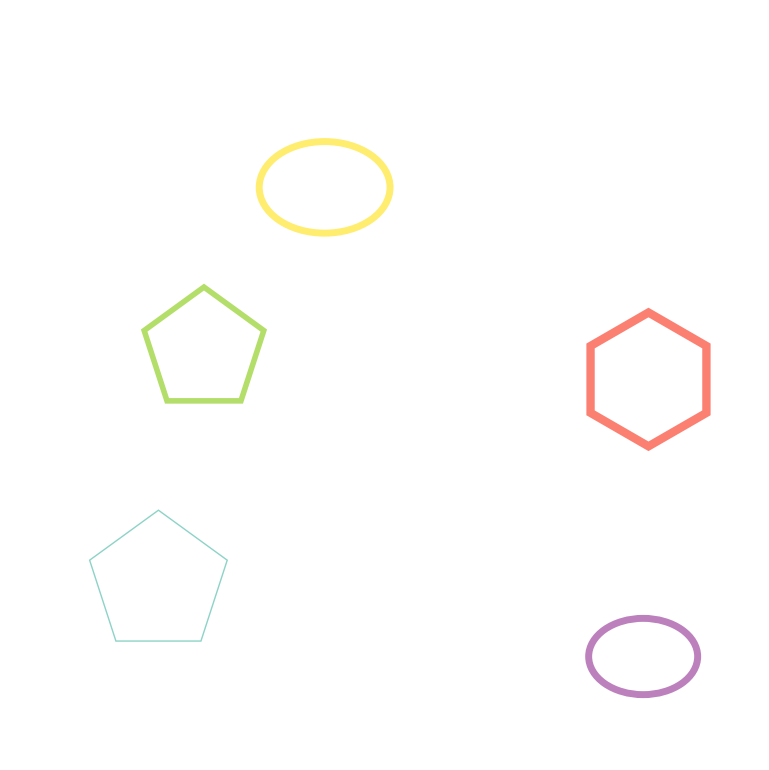[{"shape": "pentagon", "thickness": 0.5, "radius": 0.47, "center": [0.206, 0.243]}, {"shape": "hexagon", "thickness": 3, "radius": 0.43, "center": [0.842, 0.507]}, {"shape": "pentagon", "thickness": 2, "radius": 0.41, "center": [0.265, 0.545]}, {"shape": "oval", "thickness": 2.5, "radius": 0.35, "center": [0.835, 0.147]}, {"shape": "oval", "thickness": 2.5, "radius": 0.42, "center": [0.422, 0.757]}]